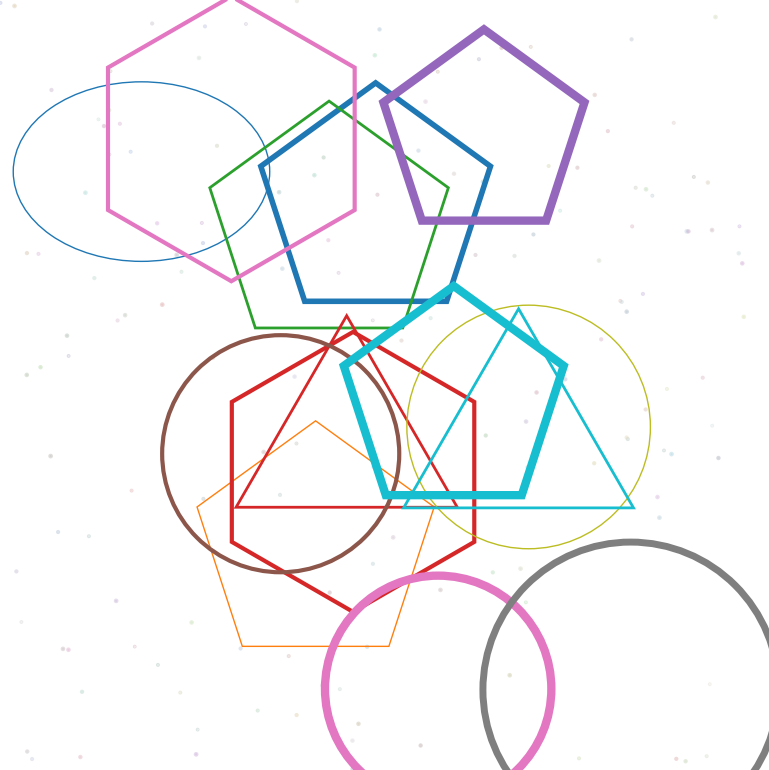[{"shape": "pentagon", "thickness": 2, "radius": 0.78, "center": [0.488, 0.736]}, {"shape": "oval", "thickness": 0.5, "radius": 0.83, "center": [0.184, 0.777]}, {"shape": "pentagon", "thickness": 0.5, "radius": 0.81, "center": [0.41, 0.292]}, {"shape": "pentagon", "thickness": 1, "radius": 0.81, "center": [0.427, 0.706]}, {"shape": "hexagon", "thickness": 1.5, "radius": 0.91, "center": [0.459, 0.387]}, {"shape": "triangle", "thickness": 1, "radius": 0.83, "center": [0.45, 0.424]}, {"shape": "pentagon", "thickness": 3, "radius": 0.69, "center": [0.629, 0.825]}, {"shape": "circle", "thickness": 1.5, "radius": 0.77, "center": [0.365, 0.411]}, {"shape": "circle", "thickness": 3, "radius": 0.73, "center": [0.569, 0.105]}, {"shape": "hexagon", "thickness": 1.5, "radius": 0.92, "center": [0.3, 0.82]}, {"shape": "circle", "thickness": 2.5, "radius": 0.96, "center": [0.819, 0.104]}, {"shape": "circle", "thickness": 0.5, "radius": 0.79, "center": [0.687, 0.446]}, {"shape": "triangle", "thickness": 1, "radius": 0.86, "center": [0.673, 0.427]}, {"shape": "pentagon", "thickness": 3, "radius": 0.75, "center": [0.589, 0.478]}]